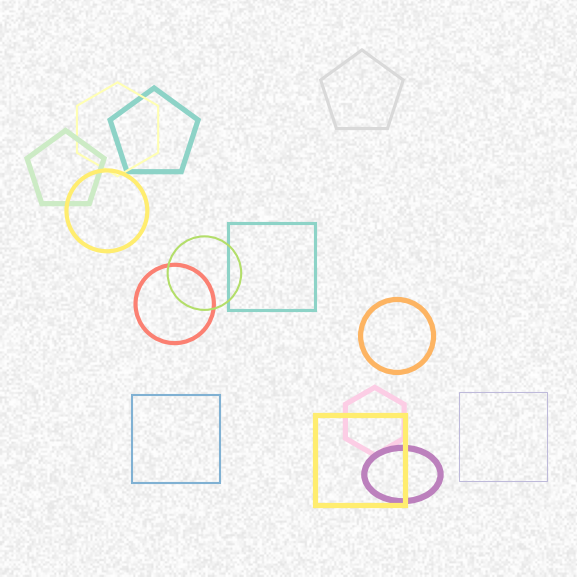[{"shape": "pentagon", "thickness": 2.5, "radius": 0.4, "center": [0.267, 0.767]}, {"shape": "square", "thickness": 1.5, "radius": 0.38, "center": [0.47, 0.537]}, {"shape": "hexagon", "thickness": 1, "radius": 0.41, "center": [0.204, 0.775]}, {"shape": "square", "thickness": 0.5, "radius": 0.38, "center": [0.871, 0.243]}, {"shape": "circle", "thickness": 2, "radius": 0.34, "center": [0.302, 0.473]}, {"shape": "square", "thickness": 1, "radius": 0.38, "center": [0.305, 0.239]}, {"shape": "circle", "thickness": 2.5, "radius": 0.32, "center": [0.688, 0.417]}, {"shape": "circle", "thickness": 1, "radius": 0.32, "center": [0.354, 0.526]}, {"shape": "hexagon", "thickness": 2.5, "radius": 0.29, "center": [0.649, 0.27]}, {"shape": "pentagon", "thickness": 1.5, "radius": 0.38, "center": [0.627, 0.837]}, {"shape": "oval", "thickness": 3, "radius": 0.33, "center": [0.697, 0.177]}, {"shape": "pentagon", "thickness": 2.5, "radius": 0.35, "center": [0.114, 0.703]}, {"shape": "circle", "thickness": 2, "radius": 0.35, "center": [0.185, 0.634]}, {"shape": "square", "thickness": 2.5, "radius": 0.39, "center": [0.623, 0.203]}]